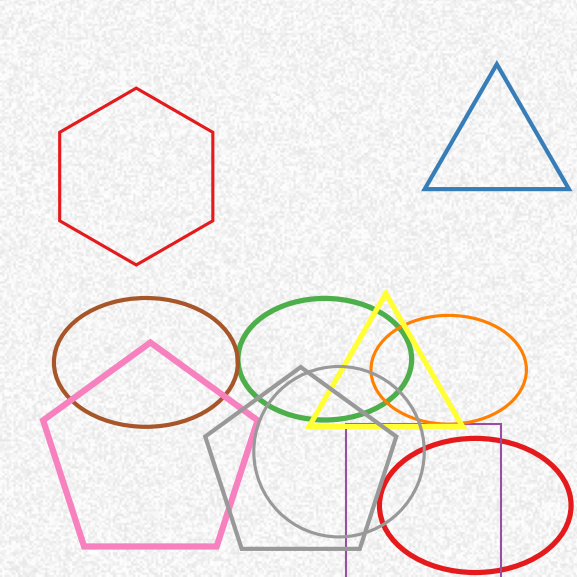[{"shape": "hexagon", "thickness": 1.5, "radius": 0.77, "center": [0.236, 0.693]}, {"shape": "oval", "thickness": 2.5, "radius": 0.83, "center": [0.823, 0.124]}, {"shape": "triangle", "thickness": 2, "radius": 0.72, "center": [0.86, 0.744]}, {"shape": "oval", "thickness": 2.5, "radius": 0.75, "center": [0.562, 0.377]}, {"shape": "square", "thickness": 1, "radius": 0.67, "center": [0.734, 0.131]}, {"shape": "oval", "thickness": 1.5, "radius": 0.67, "center": [0.777, 0.359]}, {"shape": "triangle", "thickness": 2.5, "radius": 0.77, "center": [0.668, 0.337]}, {"shape": "oval", "thickness": 2, "radius": 0.8, "center": [0.253, 0.372]}, {"shape": "pentagon", "thickness": 3, "radius": 0.98, "center": [0.26, 0.211]}, {"shape": "pentagon", "thickness": 2, "radius": 0.87, "center": [0.521, 0.189]}, {"shape": "circle", "thickness": 1.5, "radius": 0.74, "center": [0.587, 0.217]}]